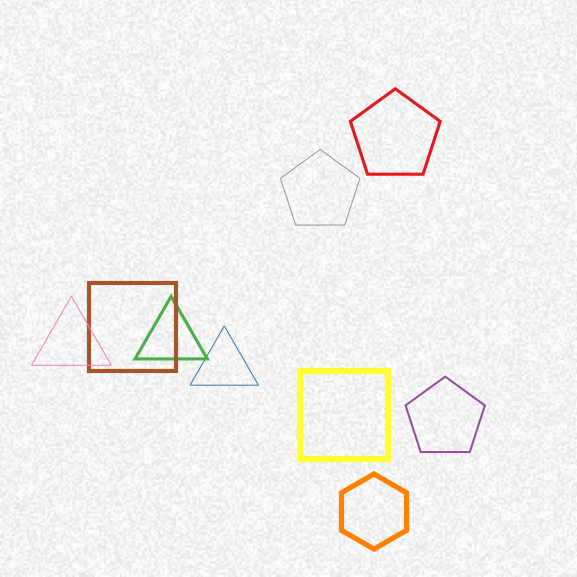[{"shape": "pentagon", "thickness": 1.5, "radius": 0.41, "center": [0.684, 0.764]}, {"shape": "triangle", "thickness": 0.5, "radius": 0.34, "center": [0.388, 0.366]}, {"shape": "triangle", "thickness": 1.5, "radius": 0.36, "center": [0.296, 0.414]}, {"shape": "pentagon", "thickness": 1, "radius": 0.36, "center": [0.771, 0.275]}, {"shape": "hexagon", "thickness": 2.5, "radius": 0.33, "center": [0.648, 0.113]}, {"shape": "square", "thickness": 3, "radius": 0.38, "center": [0.596, 0.281]}, {"shape": "square", "thickness": 2, "radius": 0.38, "center": [0.229, 0.433]}, {"shape": "triangle", "thickness": 0.5, "radius": 0.4, "center": [0.124, 0.407]}, {"shape": "pentagon", "thickness": 0.5, "radius": 0.36, "center": [0.554, 0.668]}]